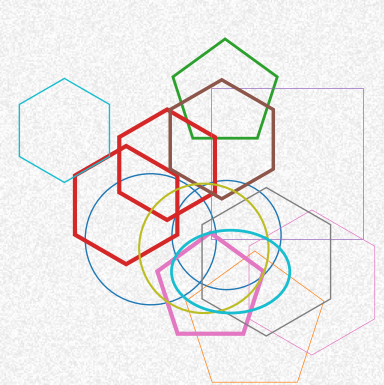[{"shape": "circle", "thickness": 1, "radius": 0.71, "center": [0.588, 0.389]}, {"shape": "circle", "thickness": 1, "radius": 0.85, "center": [0.392, 0.379]}, {"shape": "pentagon", "thickness": 0.5, "radius": 0.94, "center": [0.662, 0.16]}, {"shape": "pentagon", "thickness": 2, "radius": 0.71, "center": [0.585, 0.756]}, {"shape": "hexagon", "thickness": 3, "radius": 0.72, "center": [0.434, 0.572]}, {"shape": "hexagon", "thickness": 3, "radius": 0.77, "center": [0.328, 0.467]}, {"shape": "square", "thickness": 0.5, "radius": 0.98, "center": [0.746, 0.576]}, {"shape": "hexagon", "thickness": 2.5, "radius": 0.77, "center": [0.576, 0.638]}, {"shape": "pentagon", "thickness": 3, "radius": 0.72, "center": [0.547, 0.25]}, {"shape": "hexagon", "thickness": 0.5, "radius": 0.94, "center": [0.81, 0.266]}, {"shape": "hexagon", "thickness": 1, "radius": 0.96, "center": [0.692, 0.32]}, {"shape": "circle", "thickness": 1.5, "radius": 0.84, "center": [0.529, 0.355]}, {"shape": "oval", "thickness": 2, "radius": 0.77, "center": [0.599, 0.294]}, {"shape": "hexagon", "thickness": 1, "radius": 0.68, "center": [0.167, 0.661]}]